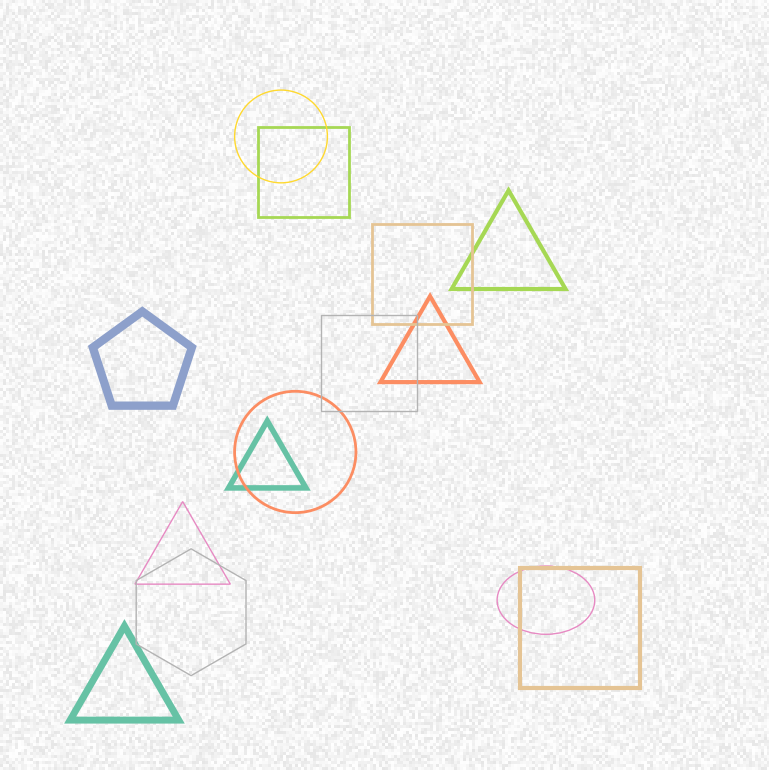[{"shape": "triangle", "thickness": 2.5, "radius": 0.41, "center": [0.162, 0.106]}, {"shape": "triangle", "thickness": 2, "radius": 0.29, "center": [0.347, 0.395]}, {"shape": "triangle", "thickness": 1.5, "radius": 0.37, "center": [0.559, 0.541]}, {"shape": "circle", "thickness": 1, "radius": 0.39, "center": [0.383, 0.413]}, {"shape": "pentagon", "thickness": 3, "radius": 0.34, "center": [0.185, 0.528]}, {"shape": "oval", "thickness": 0.5, "radius": 0.32, "center": [0.709, 0.221]}, {"shape": "triangle", "thickness": 0.5, "radius": 0.36, "center": [0.237, 0.277]}, {"shape": "square", "thickness": 1, "radius": 0.29, "center": [0.394, 0.777]}, {"shape": "triangle", "thickness": 1.5, "radius": 0.43, "center": [0.66, 0.667]}, {"shape": "circle", "thickness": 0.5, "radius": 0.3, "center": [0.365, 0.823]}, {"shape": "square", "thickness": 1.5, "radius": 0.39, "center": [0.753, 0.185]}, {"shape": "square", "thickness": 1, "radius": 0.32, "center": [0.548, 0.644]}, {"shape": "hexagon", "thickness": 0.5, "radius": 0.41, "center": [0.248, 0.205]}, {"shape": "square", "thickness": 0.5, "radius": 0.31, "center": [0.479, 0.528]}]